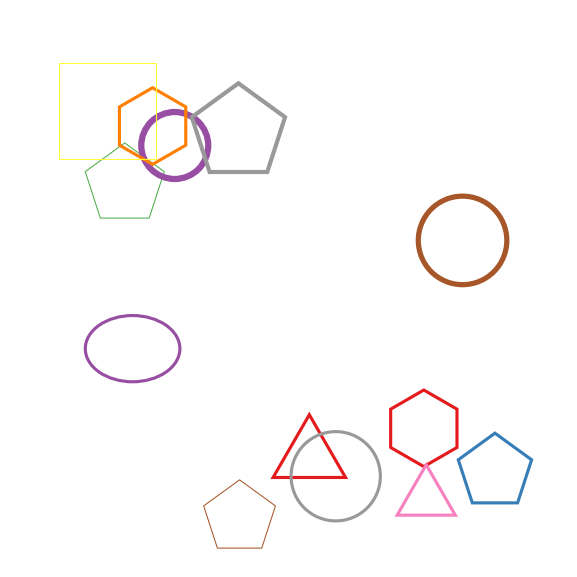[{"shape": "hexagon", "thickness": 1.5, "radius": 0.33, "center": [0.734, 0.257]}, {"shape": "triangle", "thickness": 1.5, "radius": 0.36, "center": [0.536, 0.209]}, {"shape": "pentagon", "thickness": 1.5, "radius": 0.33, "center": [0.857, 0.182]}, {"shape": "pentagon", "thickness": 0.5, "radius": 0.36, "center": [0.216, 0.68]}, {"shape": "oval", "thickness": 1.5, "radius": 0.41, "center": [0.23, 0.395]}, {"shape": "circle", "thickness": 3, "radius": 0.29, "center": [0.303, 0.747]}, {"shape": "hexagon", "thickness": 1.5, "radius": 0.33, "center": [0.264, 0.781]}, {"shape": "square", "thickness": 0.5, "radius": 0.42, "center": [0.187, 0.807]}, {"shape": "pentagon", "thickness": 0.5, "radius": 0.33, "center": [0.415, 0.103]}, {"shape": "circle", "thickness": 2.5, "radius": 0.38, "center": [0.801, 0.583]}, {"shape": "triangle", "thickness": 1.5, "radius": 0.29, "center": [0.738, 0.136]}, {"shape": "circle", "thickness": 1.5, "radius": 0.39, "center": [0.581, 0.174]}, {"shape": "pentagon", "thickness": 2, "radius": 0.42, "center": [0.413, 0.77]}]